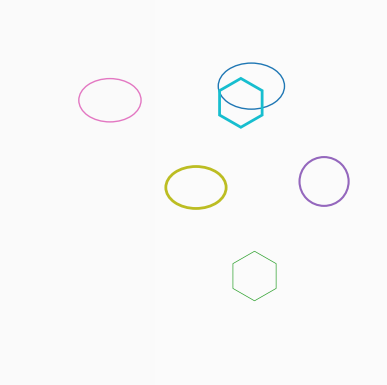[{"shape": "oval", "thickness": 1, "radius": 0.43, "center": [0.649, 0.776]}, {"shape": "hexagon", "thickness": 0.5, "radius": 0.32, "center": [0.657, 0.283]}, {"shape": "circle", "thickness": 1.5, "radius": 0.32, "center": [0.836, 0.529]}, {"shape": "oval", "thickness": 1, "radius": 0.4, "center": [0.284, 0.74]}, {"shape": "oval", "thickness": 2, "radius": 0.39, "center": [0.506, 0.513]}, {"shape": "hexagon", "thickness": 2, "radius": 0.32, "center": [0.622, 0.733]}]